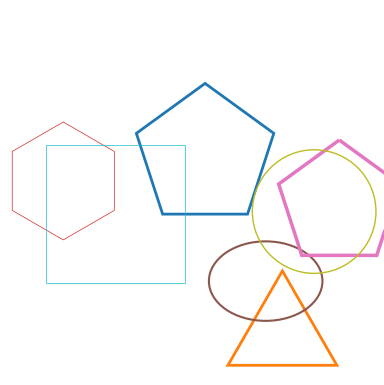[{"shape": "pentagon", "thickness": 2, "radius": 0.94, "center": [0.533, 0.596]}, {"shape": "triangle", "thickness": 2, "radius": 0.82, "center": [0.734, 0.133]}, {"shape": "hexagon", "thickness": 0.5, "radius": 0.77, "center": [0.164, 0.53]}, {"shape": "oval", "thickness": 1.5, "radius": 0.74, "center": [0.69, 0.27]}, {"shape": "pentagon", "thickness": 2.5, "radius": 0.83, "center": [0.881, 0.471]}, {"shape": "circle", "thickness": 1, "radius": 0.8, "center": [0.816, 0.45]}, {"shape": "square", "thickness": 0.5, "radius": 0.9, "center": [0.3, 0.443]}]